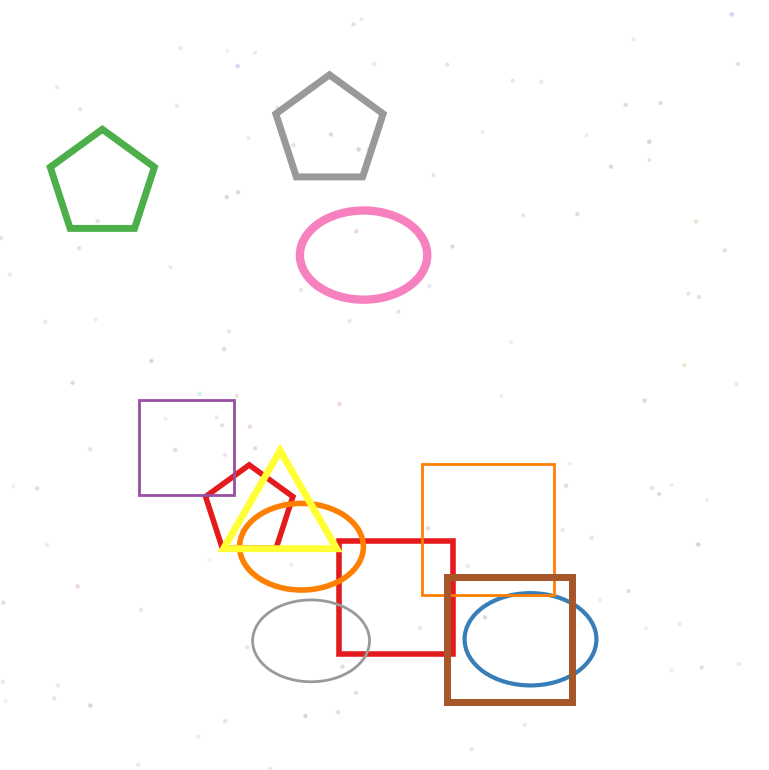[{"shape": "square", "thickness": 2, "radius": 0.37, "center": [0.514, 0.224]}, {"shape": "pentagon", "thickness": 2, "radius": 0.3, "center": [0.324, 0.337]}, {"shape": "oval", "thickness": 1.5, "radius": 0.43, "center": [0.689, 0.17]}, {"shape": "pentagon", "thickness": 2.5, "radius": 0.36, "center": [0.133, 0.761]}, {"shape": "square", "thickness": 1, "radius": 0.31, "center": [0.243, 0.419]}, {"shape": "square", "thickness": 1, "radius": 0.43, "center": [0.633, 0.312]}, {"shape": "oval", "thickness": 2, "radius": 0.4, "center": [0.392, 0.29]}, {"shape": "triangle", "thickness": 2.5, "radius": 0.42, "center": [0.364, 0.33]}, {"shape": "square", "thickness": 2.5, "radius": 0.41, "center": [0.661, 0.17]}, {"shape": "oval", "thickness": 3, "radius": 0.41, "center": [0.472, 0.669]}, {"shape": "oval", "thickness": 1, "radius": 0.38, "center": [0.404, 0.168]}, {"shape": "pentagon", "thickness": 2.5, "radius": 0.37, "center": [0.428, 0.83]}]